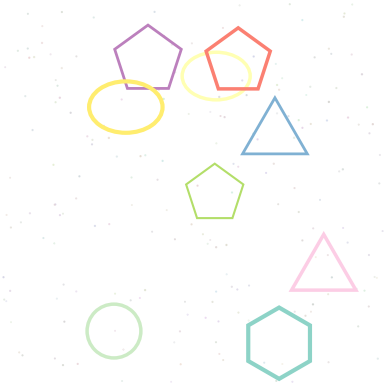[{"shape": "hexagon", "thickness": 3, "radius": 0.46, "center": [0.725, 0.109]}, {"shape": "oval", "thickness": 2.5, "radius": 0.44, "center": [0.561, 0.802]}, {"shape": "pentagon", "thickness": 2.5, "radius": 0.44, "center": [0.619, 0.84]}, {"shape": "triangle", "thickness": 2, "radius": 0.49, "center": [0.714, 0.649]}, {"shape": "pentagon", "thickness": 1.5, "radius": 0.39, "center": [0.558, 0.497]}, {"shape": "triangle", "thickness": 2.5, "radius": 0.48, "center": [0.841, 0.295]}, {"shape": "pentagon", "thickness": 2, "radius": 0.45, "center": [0.384, 0.844]}, {"shape": "circle", "thickness": 2.5, "radius": 0.35, "center": [0.296, 0.14]}, {"shape": "oval", "thickness": 3, "radius": 0.48, "center": [0.327, 0.722]}]